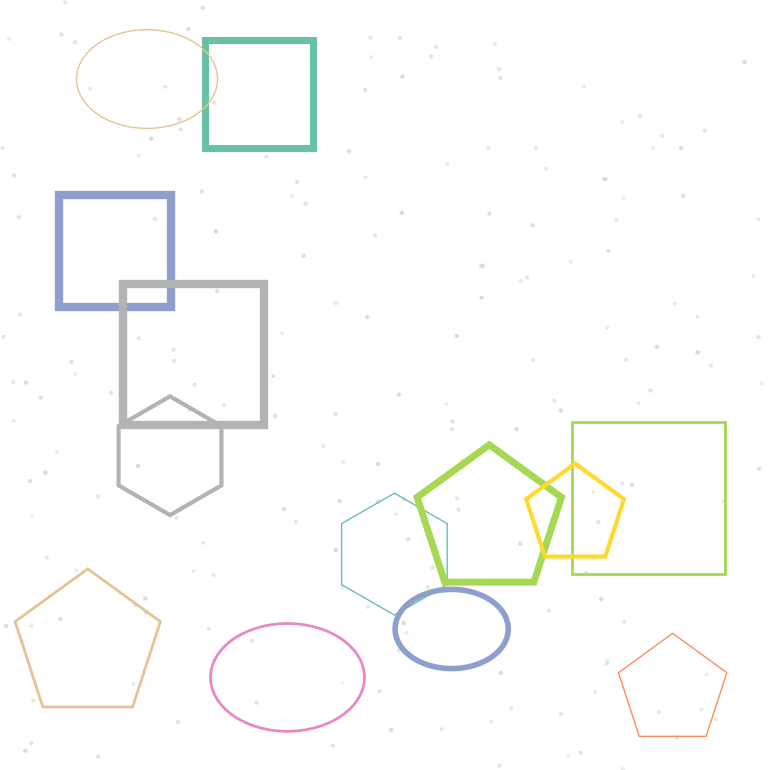[{"shape": "hexagon", "thickness": 0.5, "radius": 0.4, "center": [0.512, 0.28]}, {"shape": "square", "thickness": 2.5, "radius": 0.35, "center": [0.336, 0.878]}, {"shape": "pentagon", "thickness": 0.5, "radius": 0.37, "center": [0.874, 0.104]}, {"shape": "square", "thickness": 3, "radius": 0.37, "center": [0.149, 0.674]}, {"shape": "oval", "thickness": 2, "radius": 0.37, "center": [0.587, 0.183]}, {"shape": "oval", "thickness": 1, "radius": 0.5, "center": [0.373, 0.12]}, {"shape": "square", "thickness": 1, "radius": 0.49, "center": [0.842, 0.353]}, {"shape": "pentagon", "thickness": 2.5, "radius": 0.49, "center": [0.635, 0.324]}, {"shape": "pentagon", "thickness": 1.5, "radius": 0.33, "center": [0.747, 0.331]}, {"shape": "oval", "thickness": 0.5, "radius": 0.46, "center": [0.191, 0.897]}, {"shape": "pentagon", "thickness": 1, "radius": 0.5, "center": [0.114, 0.162]}, {"shape": "square", "thickness": 3, "radius": 0.46, "center": [0.251, 0.54]}, {"shape": "hexagon", "thickness": 1.5, "radius": 0.39, "center": [0.221, 0.408]}]